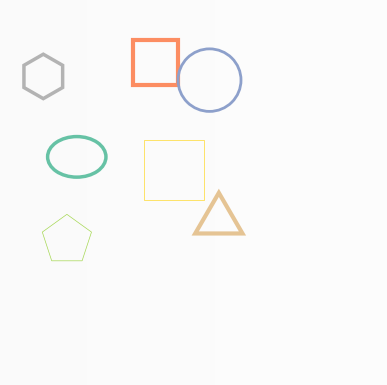[{"shape": "oval", "thickness": 2.5, "radius": 0.38, "center": [0.198, 0.593]}, {"shape": "square", "thickness": 3, "radius": 0.29, "center": [0.402, 0.837]}, {"shape": "circle", "thickness": 2, "radius": 0.41, "center": [0.541, 0.792]}, {"shape": "pentagon", "thickness": 0.5, "radius": 0.33, "center": [0.173, 0.377]}, {"shape": "square", "thickness": 0.5, "radius": 0.39, "center": [0.449, 0.559]}, {"shape": "triangle", "thickness": 3, "radius": 0.35, "center": [0.565, 0.429]}, {"shape": "hexagon", "thickness": 2.5, "radius": 0.29, "center": [0.112, 0.802]}]